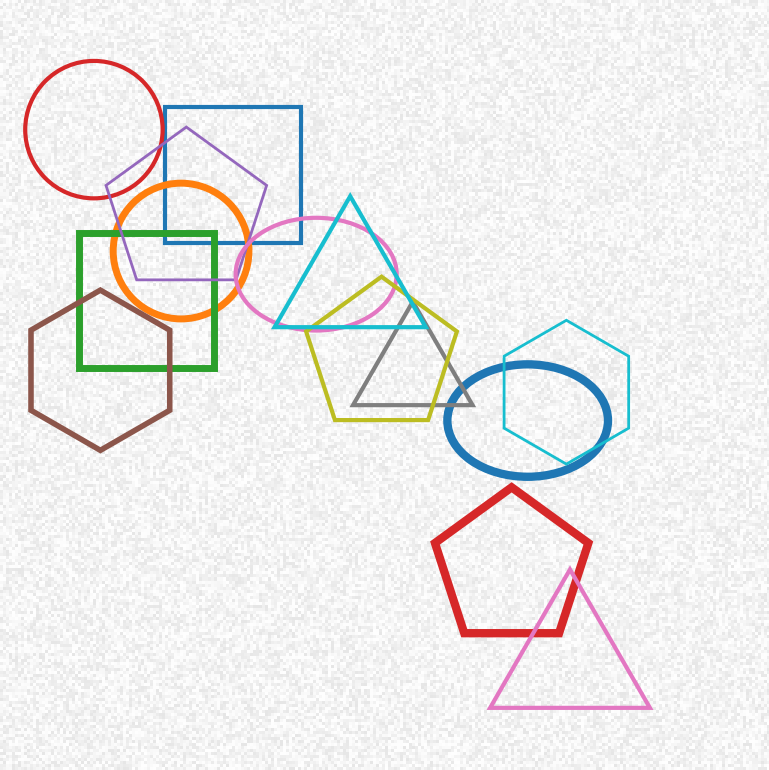[{"shape": "oval", "thickness": 3, "radius": 0.52, "center": [0.685, 0.454]}, {"shape": "square", "thickness": 1.5, "radius": 0.44, "center": [0.303, 0.773]}, {"shape": "circle", "thickness": 2.5, "radius": 0.44, "center": [0.235, 0.674]}, {"shape": "square", "thickness": 2.5, "radius": 0.44, "center": [0.19, 0.61]}, {"shape": "circle", "thickness": 1.5, "radius": 0.45, "center": [0.122, 0.832]}, {"shape": "pentagon", "thickness": 3, "radius": 0.52, "center": [0.664, 0.262]}, {"shape": "pentagon", "thickness": 1, "radius": 0.55, "center": [0.242, 0.725]}, {"shape": "hexagon", "thickness": 2, "radius": 0.52, "center": [0.13, 0.519]}, {"shape": "triangle", "thickness": 1.5, "radius": 0.6, "center": [0.74, 0.141]}, {"shape": "oval", "thickness": 1.5, "radius": 0.52, "center": [0.411, 0.644]}, {"shape": "triangle", "thickness": 1.5, "radius": 0.45, "center": [0.536, 0.519]}, {"shape": "pentagon", "thickness": 1.5, "radius": 0.51, "center": [0.495, 0.538]}, {"shape": "hexagon", "thickness": 1, "radius": 0.47, "center": [0.736, 0.491]}, {"shape": "triangle", "thickness": 1.5, "radius": 0.57, "center": [0.455, 0.632]}]